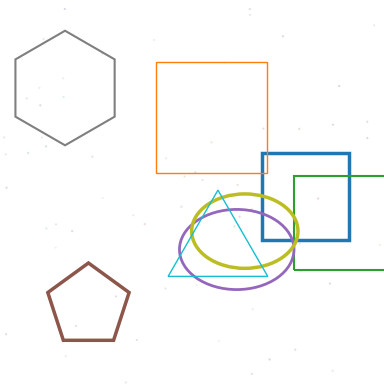[{"shape": "square", "thickness": 2.5, "radius": 0.56, "center": [0.794, 0.491]}, {"shape": "square", "thickness": 1, "radius": 0.72, "center": [0.55, 0.694]}, {"shape": "square", "thickness": 1.5, "radius": 0.61, "center": [0.887, 0.421]}, {"shape": "oval", "thickness": 2, "radius": 0.74, "center": [0.615, 0.352]}, {"shape": "pentagon", "thickness": 2.5, "radius": 0.56, "center": [0.23, 0.206]}, {"shape": "hexagon", "thickness": 1.5, "radius": 0.74, "center": [0.169, 0.771]}, {"shape": "oval", "thickness": 2.5, "radius": 0.69, "center": [0.636, 0.4]}, {"shape": "triangle", "thickness": 1, "radius": 0.75, "center": [0.566, 0.357]}]